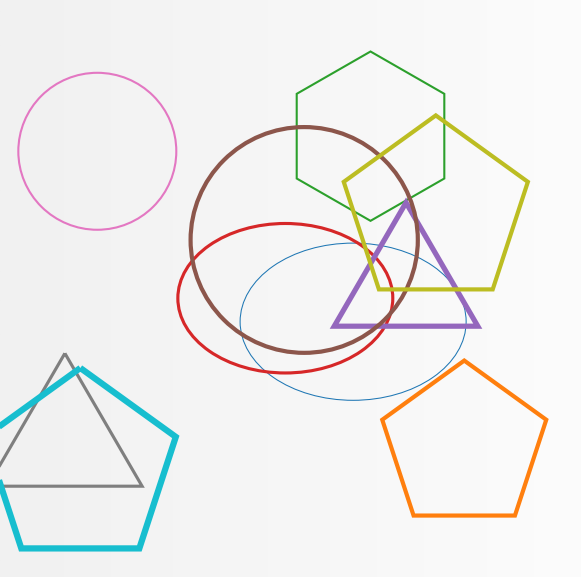[{"shape": "oval", "thickness": 0.5, "radius": 0.97, "center": [0.608, 0.442]}, {"shape": "pentagon", "thickness": 2, "radius": 0.74, "center": [0.799, 0.226]}, {"shape": "hexagon", "thickness": 1, "radius": 0.73, "center": [0.637, 0.763]}, {"shape": "oval", "thickness": 1.5, "radius": 0.92, "center": [0.491, 0.483]}, {"shape": "triangle", "thickness": 2.5, "radius": 0.71, "center": [0.699, 0.506]}, {"shape": "circle", "thickness": 2, "radius": 0.98, "center": [0.523, 0.584]}, {"shape": "circle", "thickness": 1, "radius": 0.68, "center": [0.167, 0.737]}, {"shape": "triangle", "thickness": 1.5, "radius": 0.77, "center": [0.112, 0.234]}, {"shape": "pentagon", "thickness": 2, "radius": 0.83, "center": [0.75, 0.633]}, {"shape": "pentagon", "thickness": 3, "radius": 0.86, "center": [0.138, 0.189]}]